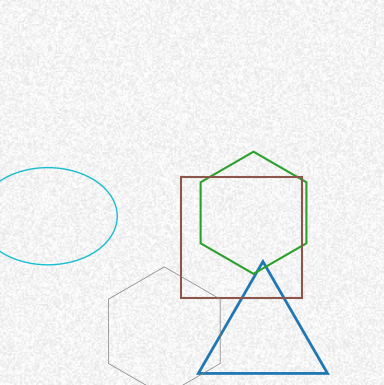[{"shape": "triangle", "thickness": 2, "radius": 0.97, "center": [0.683, 0.127]}, {"shape": "hexagon", "thickness": 1.5, "radius": 0.79, "center": [0.658, 0.447]}, {"shape": "square", "thickness": 1.5, "radius": 0.79, "center": [0.626, 0.383]}, {"shape": "hexagon", "thickness": 0.5, "radius": 0.84, "center": [0.427, 0.139]}, {"shape": "oval", "thickness": 1, "radius": 0.9, "center": [0.124, 0.438]}]